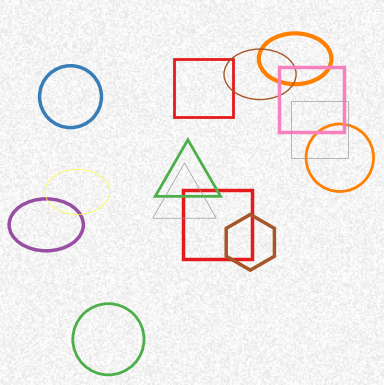[{"shape": "square", "thickness": 2.5, "radius": 0.45, "center": [0.566, 0.418]}, {"shape": "square", "thickness": 2, "radius": 0.38, "center": [0.528, 0.772]}, {"shape": "circle", "thickness": 2.5, "radius": 0.4, "center": [0.183, 0.749]}, {"shape": "circle", "thickness": 2, "radius": 0.46, "center": [0.282, 0.119]}, {"shape": "triangle", "thickness": 2, "radius": 0.49, "center": [0.488, 0.539]}, {"shape": "oval", "thickness": 2.5, "radius": 0.48, "center": [0.12, 0.416]}, {"shape": "circle", "thickness": 2, "radius": 0.44, "center": [0.883, 0.59]}, {"shape": "oval", "thickness": 3, "radius": 0.47, "center": [0.767, 0.847]}, {"shape": "oval", "thickness": 0.5, "radius": 0.42, "center": [0.201, 0.502]}, {"shape": "oval", "thickness": 1, "radius": 0.47, "center": [0.675, 0.807]}, {"shape": "hexagon", "thickness": 2.5, "radius": 0.36, "center": [0.65, 0.371]}, {"shape": "square", "thickness": 2.5, "radius": 0.42, "center": [0.81, 0.742]}, {"shape": "square", "thickness": 0.5, "radius": 0.37, "center": [0.83, 0.663]}, {"shape": "triangle", "thickness": 0.5, "radius": 0.48, "center": [0.479, 0.481]}]